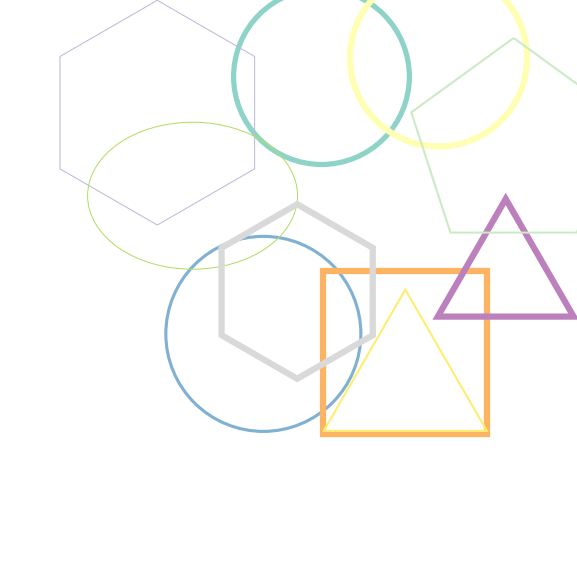[{"shape": "circle", "thickness": 2.5, "radius": 0.76, "center": [0.557, 0.867]}, {"shape": "circle", "thickness": 3, "radius": 0.77, "center": [0.759, 0.899]}, {"shape": "hexagon", "thickness": 0.5, "radius": 0.97, "center": [0.272, 0.804]}, {"shape": "circle", "thickness": 1.5, "radius": 0.84, "center": [0.456, 0.421]}, {"shape": "square", "thickness": 3, "radius": 0.71, "center": [0.701, 0.389]}, {"shape": "oval", "thickness": 0.5, "radius": 0.91, "center": [0.333, 0.66]}, {"shape": "hexagon", "thickness": 3, "radius": 0.76, "center": [0.515, 0.494]}, {"shape": "triangle", "thickness": 3, "radius": 0.68, "center": [0.876, 0.519]}, {"shape": "pentagon", "thickness": 1, "radius": 0.93, "center": [0.889, 0.747]}, {"shape": "triangle", "thickness": 1, "radius": 0.82, "center": [0.702, 0.335]}]